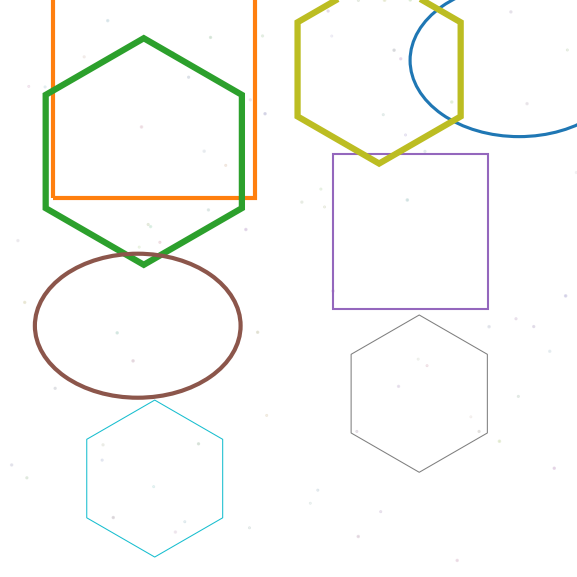[{"shape": "oval", "thickness": 1.5, "radius": 0.94, "center": [0.899, 0.895]}, {"shape": "square", "thickness": 2, "radius": 0.88, "center": [0.267, 0.831]}, {"shape": "hexagon", "thickness": 3, "radius": 0.98, "center": [0.249, 0.737]}, {"shape": "square", "thickness": 1, "radius": 0.67, "center": [0.71, 0.598]}, {"shape": "oval", "thickness": 2, "radius": 0.89, "center": [0.239, 0.435]}, {"shape": "hexagon", "thickness": 0.5, "radius": 0.68, "center": [0.726, 0.318]}, {"shape": "hexagon", "thickness": 3, "radius": 0.82, "center": [0.656, 0.879]}, {"shape": "hexagon", "thickness": 0.5, "radius": 0.68, "center": [0.268, 0.17]}]